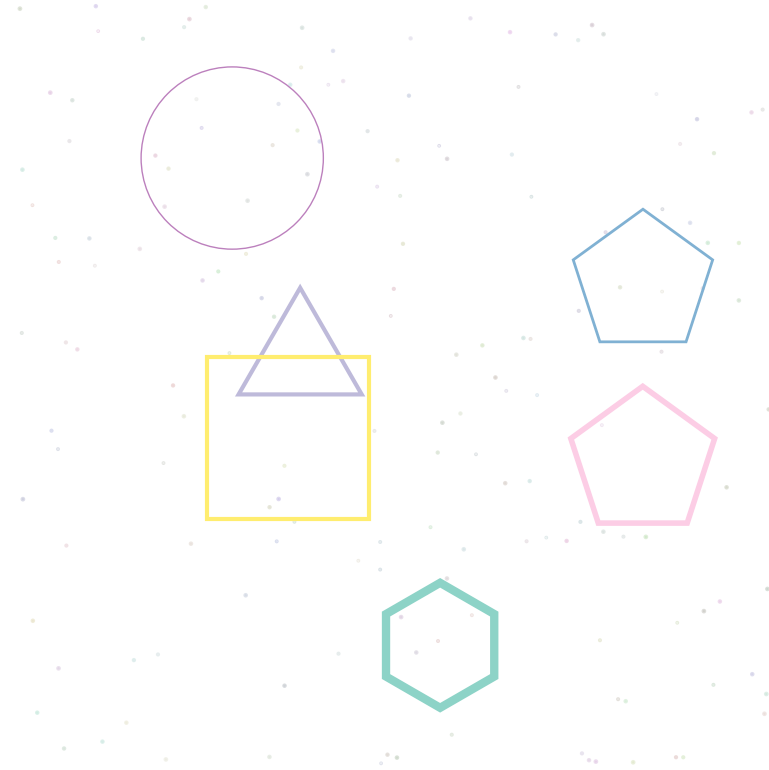[{"shape": "hexagon", "thickness": 3, "radius": 0.41, "center": [0.572, 0.162]}, {"shape": "triangle", "thickness": 1.5, "radius": 0.46, "center": [0.39, 0.534]}, {"shape": "pentagon", "thickness": 1, "radius": 0.48, "center": [0.835, 0.633]}, {"shape": "pentagon", "thickness": 2, "radius": 0.49, "center": [0.835, 0.4]}, {"shape": "circle", "thickness": 0.5, "radius": 0.59, "center": [0.302, 0.795]}, {"shape": "square", "thickness": 1.5, "radius": 0.53, "center": [0.374, 0.431]}]